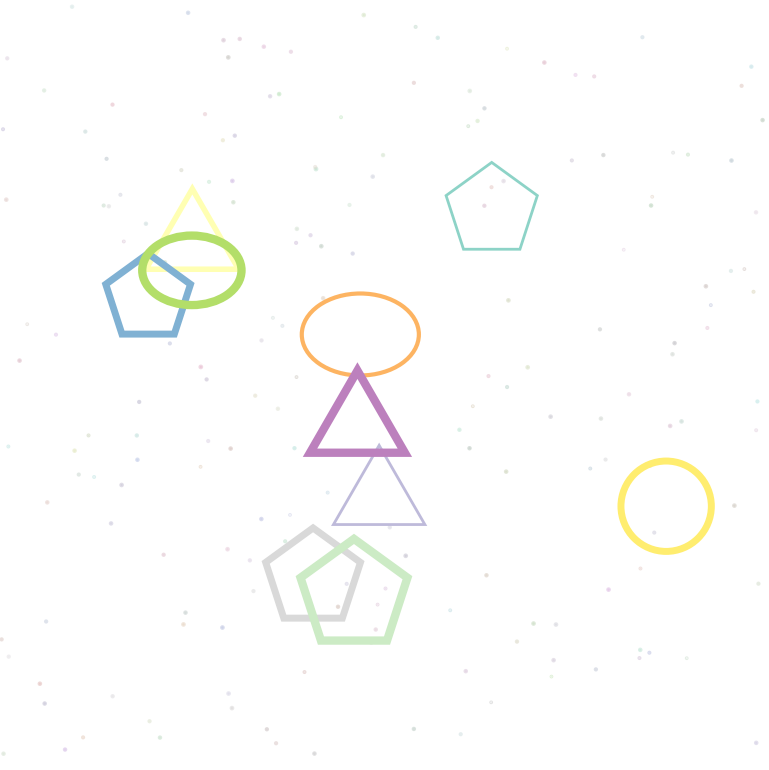[{"shape": "pentagon", "thickness": 1, "radius": 0.31, "center": [0.639, 0.727]}, {"shape": "triangle", "thickness": 2, "radius": 0.35, "center": [0.25, 0.685]}, {"shape": "triangle", "thickness": 1, "radius": 0.34, "center": [0.492, 0.353]}, {"shape": "pentagon", "thickness": 2.5, "radius": 0.29, "center": [0.192, 0.613]}, {"shape": "oval", "thickness": 1.5, "radius": 0.38, "center": [0.468, 0.566]}, {"shape": "oval", "thickness": 3, "radius": 0.32, "center": [0.249, 0.649]}, {"shape": "pentagon", "thickness": 2.5, "radius": 0.32, "center": [0.407, 0.25]}, {"shape": "triangle", "thickness": 3, "radius": 0.36, "center": [0.464, 0.448]}, {"shape": "pentagon", "thickness": 3, "radius": 0.36, "center": [0.46, 0.227]}, {"shape": "circle", "thickness": 2.5, "radius": 0.29, "center": [0.865, 0.343]}]